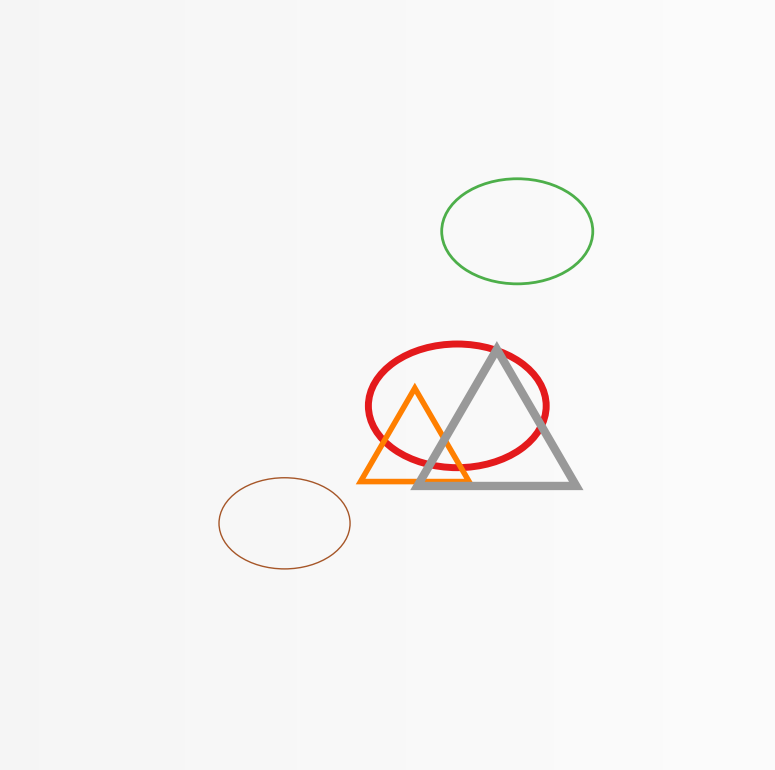[{"shape": "oval", "thickness": 2.5, "radius": 0.57, "center": [0.59, 0.473]}, {"shape": "oval", "thickness": 1, "radius": 0.49, "center": [0.667, 0.7]}, {"shape": "triangle", "thickness": 2, "radius": 0.4, "center": [0.535, 0.415]}, {"shape": "oval", "thickness": 0.5, "radius": 0.42, "center": [0.367, 0.32]}, {"shape": "triangle", "thickness": 3, "radius": 0.59, "center": [0.641, 0.428]}]